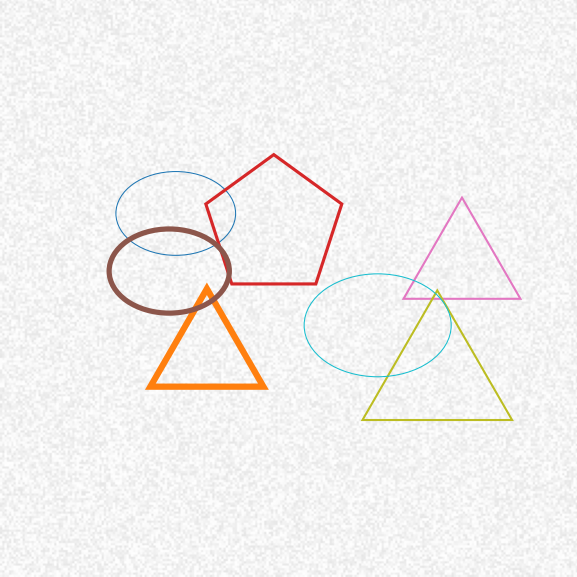[{"shape": "oval", "thickness": 0.5, "radius": 0.52, "center": [0.304, 0.63]}, {"shape": "triangle", "thickness": 3, "radius": 0.57, "center": [0.358, 0.386]}, {"shape": "pentagon", "thickness": 1.5, "radius": 0.62, "center": [0.474, 0.608]}, {"shape": "oval", "thickness": 2.5, "radius": 0.52, "center": [0.293, 0.53]}, {"shape": "triangle", "thickness": 1, "radius": 0.58, "center": [0.8, 0.54]}, {"shape": "triangle", "thickness": 1, "radius": 0.75, "center": [0.757, 0.347]}, {"shape": "oval", "thickness": 0.5, "radius": 0.64, "center": [0.654, 0.436]}]